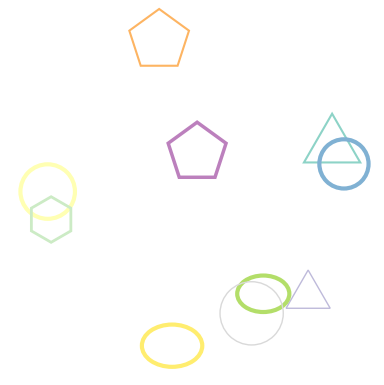[{"shape": "triangle", "thickness": 1.5, "radius": 0.42, "center": [0.863, 0.62]}, {"shape": "circle", "thickness": 3, "radius": 0.35, "center": [0.124, 0.502]}, {"shape": "triangle", "thickness": 1, "radius": 0.33, "center": [0.8, 0.232]}, {"shape": "circle", "thickness": 3, "radius": 0.32, "center": [0.893, 0.574]}, {"shape": "pentagon", "thickness": 1.5, "radius": 0.41, "center": [0.413, 0.895]}, {"shape": "oval", "thickness": 3, "radius": 0.34, "center": [0.684, 0.237]}, {"shape": "circle", "thickness": 1, "radius": 0.41, "center": [0.654, 0.186]}, {"shape": "pentagon", "thickness": 2.5, "radius": 0.39, "center": [0.512, 0.603]}, {"shape": "hexagon", "thickness": 2, "radius": 0.3, "center": [0.133, 0.43]}, {"shape": "oval", "thickness": 3, "radius": 0.39, "center": [0.447, 0.102]}]